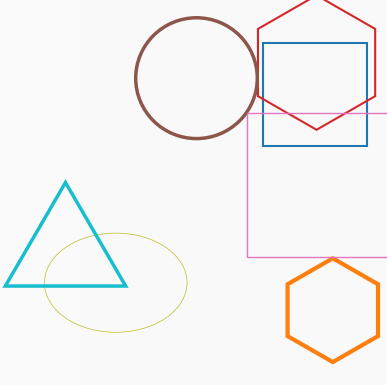[{"shape": "square", "thickness": 1.5, "radius": 0.67, "center": [0.813, 0.755]}, {"shape": "hexagon", "thickness": 3, "radius": 0.67, "center": [0.859, 0.194]}, {"shape": "hexagon", "thickness": 1.5, "radius": 0.87, "center": [0.817, 0.838]}, {"shape": "circle", "thickness": 2.5, "radius": 0.78, "center": [0.507, 0.797]}, {"shape": "square", "thickness": 1, "radius": 0.93, "center": [0.824, 0.52]}, {"shape": "oval", "thickness": 0.5, "radius": 0.92, "center": [0.299, 0.266]}, {"shape": "triangle", "thickness": 2.5, "radius": 0.9, "center": [0.169, 0.347]}]